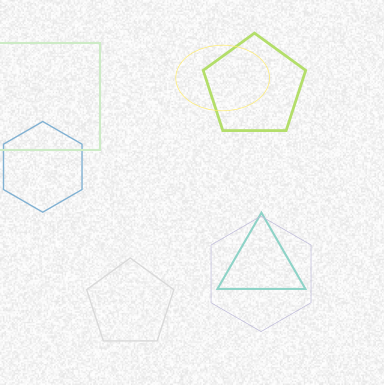[{"shape": "triangle", "thickness": 1.5, "radius": 0.66, "center": [0.679, 0.316]}, {"shape": "hexagon", "thickness": 0.5, "radius": 0.75, "center": [0.678, 0.289]}, {"shape": "hexagon", "thickness": 1, "radius": 0.59, "center": [0.111, 0.567]}, {"shape": "pentagon", "thickness": 2, "radius": 0.7, "center": [0.661, 0.774]}, {"shape": "pentagon", "thickness": 1, "radius": 0.6, "center": [0.338, 0.211]}, {"shape": "square", "thickness": 1.5, "radius": 0.69, "center": [0.122, 0.749]}, {"shape": "oval", "thickness": 0.5, "radius": 0.61, "center": [0.578, 0.797]}]